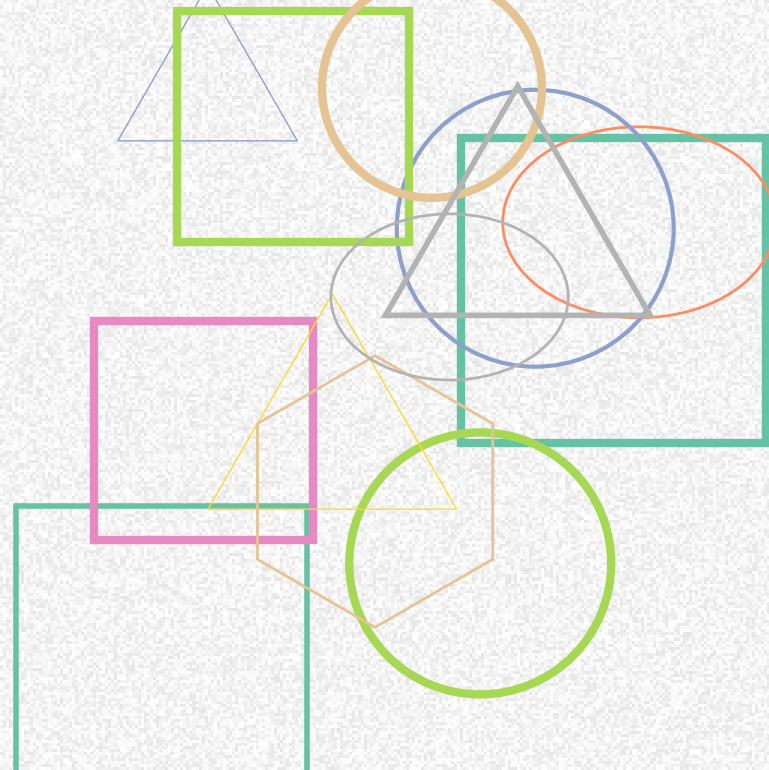[{"shape": "square", "thickness": 2, "radius": 0.95, "center": [0.21, 0.154]}, {"shape": "square", "thickness": 3, "radius": 0.99, "center": [0.797, 0.622]}, {"shape": "oval", "thickness": 1, "radius": 0.89, "center": [0.83, 0.711]}, {"shape": "circle", "thickness": 1.5, "radius": 0.9, "center": [0.695, 0.704]}, {"shape": "triangle", "thickness": 0.5, "radius": 0.67, "center": [0.27, 0.884]}, {"shape": "square", "thickness": 3, "radius": 0.71, "center": [0.265, 0.441]}, {"shape": "square", "thickness": 3, "radius": 0.75, "center": [0.381, 0.835]}, {"shape": "circle", "thickness": 3, "radius": 0.85, "center": [0.624, 0.268]}, {"shape": "triangle", "thickness": 0.5, "radius": 0.93, "center": [0.432, 0.432]}, {"shape": "hexagon", "thickness": 1, "radius": 0.88, "center": [0.487, 0.362]}, {"shape": "circle", "thickness": 3, "radius": 0.71, "center": [0.561, 0.886]}, {"shape": "oval", "thickness": 1, "radius": 0.77, "center": [0.584, 0.614]}, {"shape": "triangle", "thickness": 2, "radius": 0.99, "center": [0.672, 0.69]}]